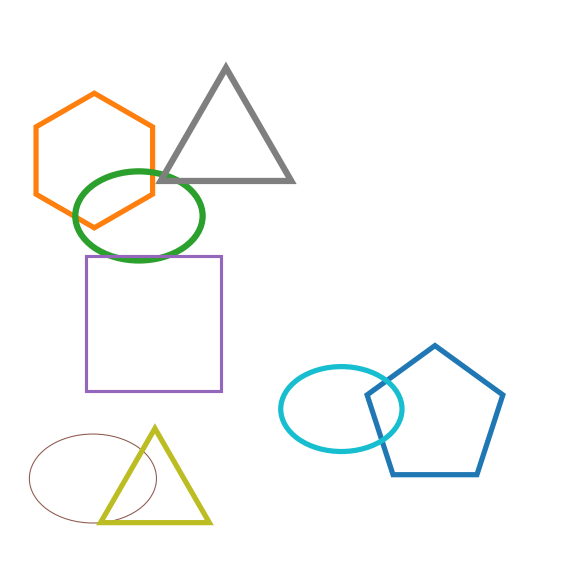[{"shape": "pentagon", "thickness": 2.5, "radius": 0.62, "center": [0.753, 0.277]}, {"shape": "hexagon", "thickness": 2.5, "radius": 0.58, "center": [0.163, 0.721]}, {"shape": "oval", "thickness": 3, "radius": 0.55, "center": [0.241, 0.625]}, {"shape": "square", "thickness": 1.5, "radius": 0.59, "center": [0.266, 0.439]}, {"shape": "oval", "thickness": 0.5, "radius": 0.55, "center": [0.161, 0.171]}, {"shape": "triangle", "thickness": 3, "radius": 0.65, "center": [0.391, 0.751]}, {"shape": "triangle", "thickness": 2.5, "radius": 0.54, "center": [0.268, 0.148]}, {"shape": "oval", "thickness": 2.5, "radius": 0.53, "center": [0.591, 0.291]}]